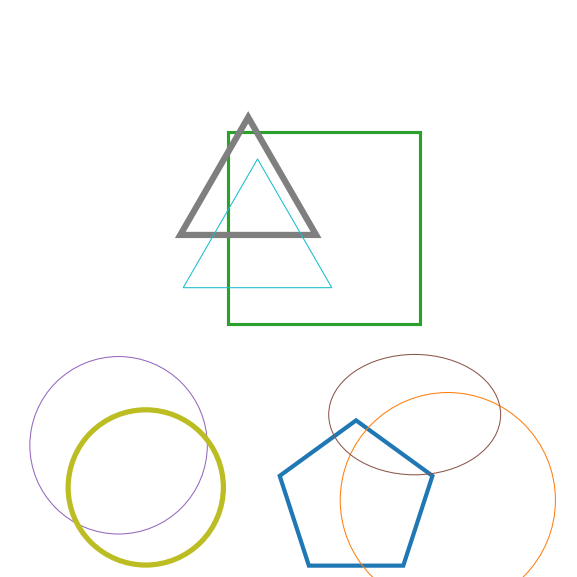[{"shape": "pentagon", "thickness": 2, "radius": 0.7, "center": [0.617, 0.132]}, {"shape": "circle", "thickness": 0.5, "radius": 0.93, "center": [0.775, 0.133]}, {"shape": "square", "thickness": 1.5, "radius": 0.83, "center": [0.561, 0.605]}, {"shape": "circle", "thickness": 0.5, "radius": 0.77, "center": [0.205, 0.228]}, {"shape": "oval", "thickness": 0.5, "radius": 0.74, "center": [0.718, 0.281]}, {"shape": "triangle", "thickness": 3, "radius": 0.68, "center": [0.43, 0.66]}, {"shape": "circle", "thickness": 2.5, "radius": 0.67, "center": [0.252, 0.155]}, {"shape": "triangle", "thickness": 0.5, "radius": 0.74, "center": [0.446, 0.575]}]